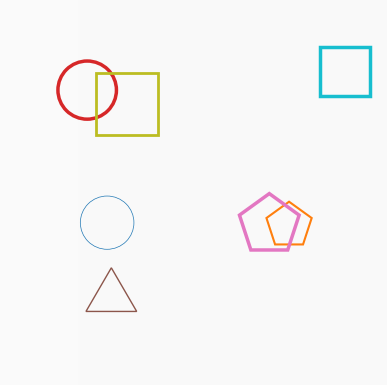[{"shape": "circle", "thickness": 0.5, "radius": 0.35, "center": [0.276, 0.422]}, {"shape": "pentagon", "thickness": 1.5, "radius": 0.31, "center": [0.746, 0.415]}, {"shape": "circle", "thickness": 2.5, "radius": 0.38, "center": [0.225, 0.766]}, {"shape": "triangle", "thickness": 1, "radius": 0.38, "center": [0.287, 0.229]}, {"shape": "pentagon", "thickness": 2.5, "radius": 0.4, "center": [0.695, 0.416]}, {"shape": "square", "thickness": 2, "radius": 0.4, "center": [0.328, 0.729]}, {"shape": "square", "thickness": 2.5, "radius": 0.32, "center": [0.89, 0.815]}]